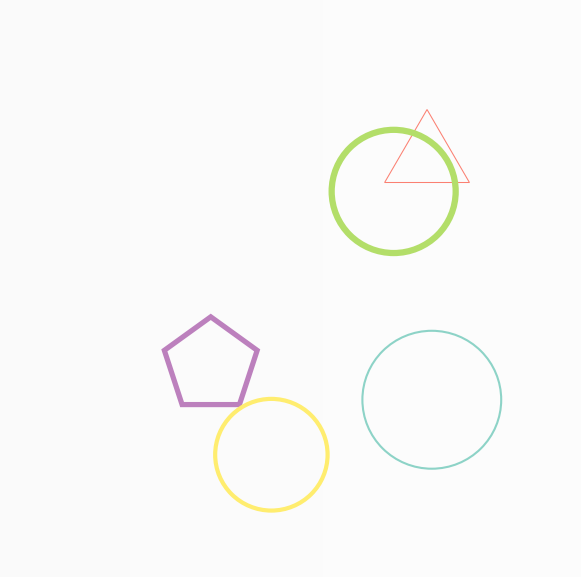[{"shape": "circle", "thickness": 1, "radius": 0.6, "center": [0.743, 0.307]}, {"shape": "triangle", "thickness": 0.5, "radius": 0.42, "center": [0.735, 0.725]}, {"shape": "circle", "thickness": 3, "radius": 0.53, "center": [0.677, 0.668]}, {"shape": "pentagon", "thickness": 2.5, "radius": 0.42, "center": [0.363, 0.367]}, {"shape": "circle", "thickness": 2, "radius": 0.48, "center": [0.467, 0.212]}]